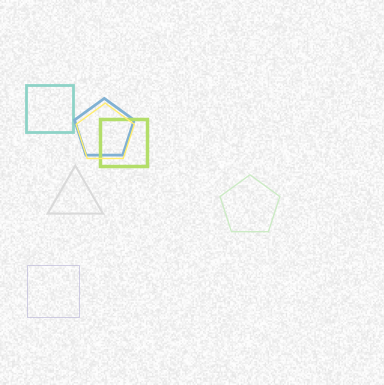[{"shape": "square", "thickness": 2, "radius": 0.31, "center": [0.129, 0.717]}, {"shape": "square", "thickness": 0.5, "radius": 0.34, "center": [0.138, 0.245]}, {"shape": "pentagon", "thickness": 2, "radius": 0.41, "center": [0.271, 0.663]}, {"shape": "square", "thickness": 2.5, "radius": 0.3, "center": [0.321, 0.63]}, {"shape": "triangle", "thickness": 1.5, "radius": 0.41, "center": [0.196, 0.487]}, {"shape": "pentagon", "thickness": 1, "radius": 0.41, "center": [0.649, 0.464]}, {"shape": "pentagon", "thickness": 1, "radius": 0.4, "center": [0.273, 0.653]}]